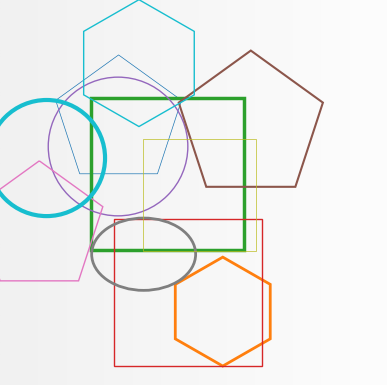[{"shape": "pentagon", "thickness": 0.5, "radius": 0.85, "center": [0.306, 0.687]}, {"shape": "hexagon", "thickness": 2, "radius": 0.71, "center": [0.575, 0.191]}, {"shape": "square", "thickness": 2.5, "radius": 0.99, "center": [0.433, 0.548]}, {"shape": "square", "thickness": 1, "radius": 0.96, "center": [0.485, 0.241]}, {"shape": "circle", "thickness": 1, "radius": 0.9, "center": [0.305, 0.619]}, {"shape": "pentagon", "thickness": 1.5, "radius": 0.98, "center": [0.647, 0.673]}, {"shape": "pentagon", "thickness": 1, "radius": 0.86, "center": [0.101, 0.41]}, {"shape": "oval", "thickness": 2, "radius": 0.67, "center": [0.371, 0.34]}, {"shape": "square", "thickness": 0.5, "radius": 0.73, "center": [0.514, 0.493]}, {"shape": "circle", "thickness": 3, "radius": 0.75, "center": [0.12, 0.589]}, {"shape": "hexagon", "thickness": 1, "radius": 0.82, "center": [0.359, 0.836]}]